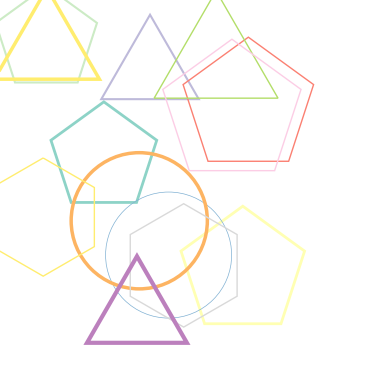[{"shape": "pentagon", "thickness": 2, "radius": 0.72, "center": [0.27, 0.591]}, {"shape": "pentagon", "thickness": 2, "radius": 0.84, "center": [0.631, 0.296]}, {"shape": "triangle", "thickness": 1.5, "radius": 0.73, "center": [0.39, 0.816]}, {"shape": "pentagon", "thickness": 1, "radius": 0.89, "center": [0.645, 0.725]}, {"shape": "circle", "thickness": 0.5, "radius": 0.82, "center": [0.438, 0.337]}, {"shape": "circle", "thickness": 2.5, "radius": 0.88, "center": [0.362, 0.427]}, {"shape": "triangle", "thickness": 1, "radius": 0.93, "center": [0.561, 0.838]}, {"shape": "pentagon", "thickness": 1, "radius": 0.94, "center": [0.602, 0.709]}, {"shape": "hexagon", "thickness": 1, "radius": 0.8, "center": [0.477, 0.311]}, {"shape": "triangle", "thickness": 3, "radius": 0.75, "center": [0.356, 0.184]}, {"shape": "pentagon", "thickness": 1.5, "radius": 0.69, "center": [0.12, 0.898]}, {"shape": "triangle", "thickness": 2.5, "radius": 0.79, "center": [0.122, 0.873]}, {"shape": "hexagon", "thickness": 1, "radius": 0.77, "center": [0.112, 0.436]}]